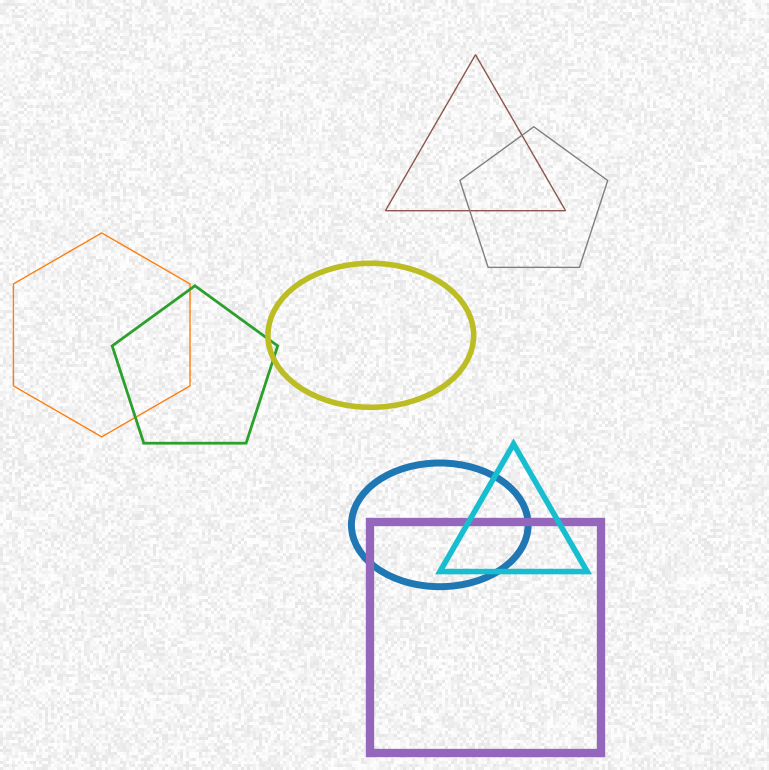[{"shape": "oval", "thickness": 2.5, "radius": 0.57, "center": [0.571, 0.318]}, {"shape": "hexagon", "thickness": 0.5, "radius": 0.66, "center": [0.132, 0.565]}, {"shape": "pentagon", "thickness": 1, "radius": 0.57, "center": [0.253, 0.516]}, {"shape": "square", "thickness": 3, "radius": 0.75, "center": [0.631, 0.172]}, {"shape": "triangle", "thickness": 0.5, "radius": 0.68, "center": [0.618, 0.794]}, {"shape": "pentagon", "thickness": 0.5, "radius": 0.5, "center": [0.693, 0.734]}, {"shape": "oval", "thickness": 2, "radius": 0.67, "center": [0.482, 0.565]}, {"shape": "triangle", "thickness": 2, "radius": 0.55, "center": [0.667, 0.313]}]